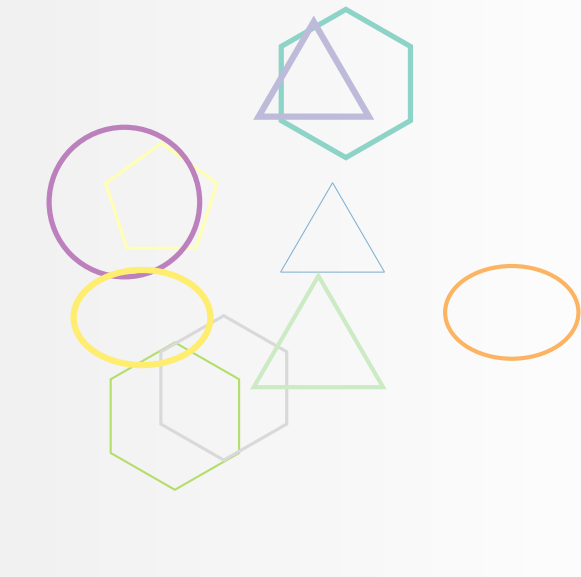[{"shape": "hexagon", "thickness": 2.5, "radius": 0.64, "center": [0.595, 0.855]}, {"shape": "pentagon", "thickness": 1.5, "radius": 0.5, "center": [0.278, 0.651]}, {"shape": "triangle", "thickness": 3, "radius": 0.55, "center": [0.54, 0.852]}, {"shape": "triangle", "thickness": 0.5, "radius": 0.52, "center": [0.572, 0.58]}, {"shape": "oval", "thickness": 2, "radius": 0.57, "center": [0.88, 0.458]}, {"shape": "hexagon", "thickness": 1, "radius": 0.64, "center": [0.301, 0.279]}, {"shape": "hexagon", "thickness": 1.5, "radius": 0.63, "center": [0.385, 0.327]}, {"shape": "circle", "thickness": 2.5, "radius": 0.65, "center": [0.214, 0.649]}, {"shape": "triangle", "thickness": 2, "radius": 0.64, "center": [0.548, 0.393]}, {"shape": "oval", "thickness": 3, "radius": 0.59, "center": [0.244, 0.449]}]